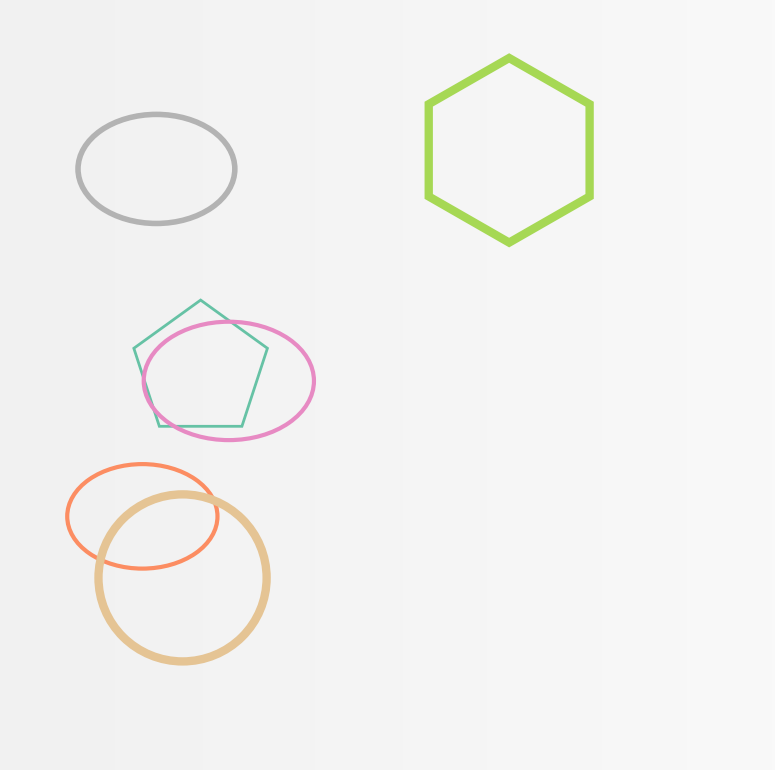[{"shape": "pentagon", "thickness": 1, "radius": 0.45, "center": [0.259, 0.52]}, {"shape": "oval", "thickness": 1.5, "radius": 0.48, "center": [0.184, 0.329]}, {"shape": "oval", "thickness": 1.5, "radius": 0.55, "center": [0.295, 0.505]}, {"shape": "hexagon", "thickness": 3, "radius": 0.6, "center": [0.657, 0.805]}, {"shape": "circle", "thickness": 3, "radius": 0.54, "center": [0.236, 0.249]}, {"shape": "oval", "thickness": 2, "radius": 0.51, "center": [0.202, 0.781]}]